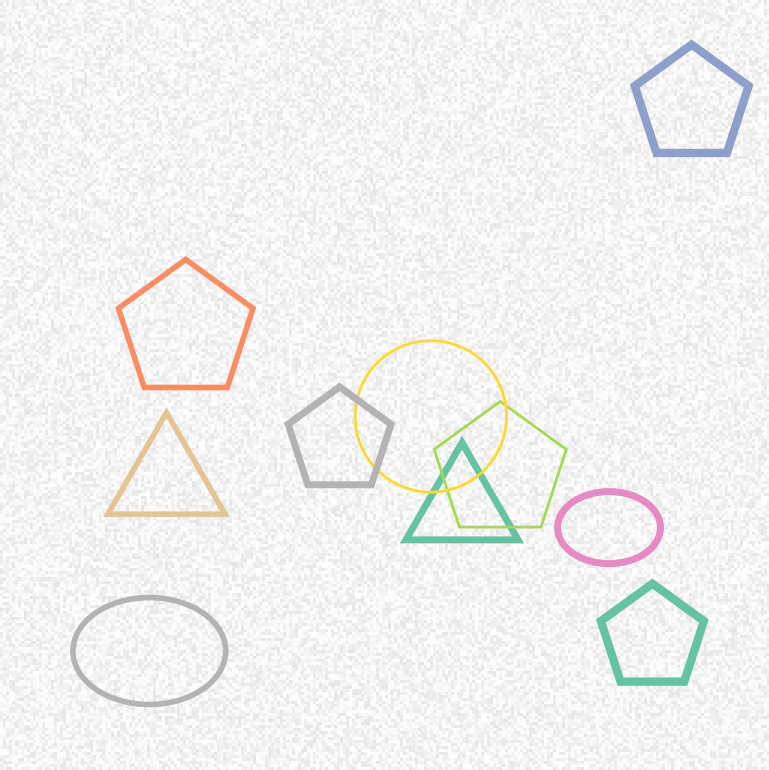[{"shape": "triangle", "thickness": 2.5, "radius": 0.42, "center": [0.6, 0.341]}, {"shape": "pentagon", "thickness": 3, "radius": 0.35, "center": [0.847, 0.172]}, {"shape": "pentagon", "thickness": 2, "radius": 0.46, "center": [0.241, 0.571]}, {"shape": "pentagon", "thickness": 3, "radius": 0.39, "center": [0.898, 0.864]}, {"shape": "oval", "thickness": 2.5, "radius": 0.33, "center": [0.791, 0.315]}, {"shape": "pentagon", "thickness": 1, "radius": 0.45, "center": [0.65, 0.388]}, {"shape": "circle", "thickness": 1, "radius": 0.49, "center": [0.559, 0.459]}, {"shape": "triangle", "thickness": 2, "radius": 0.44, "center": [0.216, 0.376]}, {"shape": "pentagon", "thickness": 2.5, "radius": 0.35, "center": [0.441, 0.427]}, {"shape": "oval", "thickness": 2, "radius": 0.5, "center": [0.194, 0.155]}]